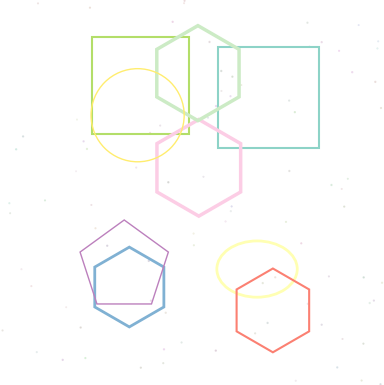[{"shape": "square", "thickness": 1.5, "radius": 0.65, "center": [0.697, 0.747]}, {"shape": "oval", "thickness": 2, "radius": 0.52, "center": [0.668, 0.301]}, {"shape": "hexagon", "thickness": 1.5, "radius": 0.54, "center": [0.709, 0.194]}, {"shape": "hexagon", "thickness": 2, "radius": 0.52, "center": [0.336, 0.254]}, {"shape": "square", "thickness": 1.5, "radius": 0.63, "center": [0.364, 0.779]}, {"shape": "hexagon", "thickness": 2.5, "radius": 0.63, "center": [0.516, 0.564]}, {"shape": "pentagon", "thickness": 1, "radius": 0.6, "center": [0.323, 0.308]}, {"shape": "hexagon", "thickness": 2.5, "radius": 0.62, "center": [0.514, 0.81]}, {"shape": "circle", "thickness": 1, "radius": 0.6, "center": [0.357, 0.701]}]